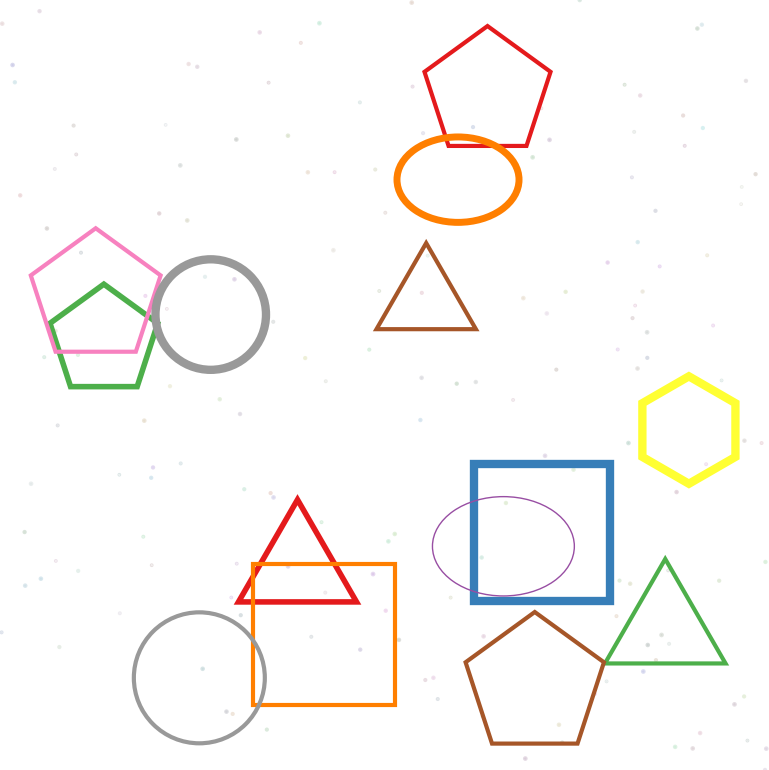[{"shape": "pentagon", "thickness": 1.5, "radius": 0.43, "center": [0.633, 0.88]}, {"shape": "triangle", "thickness": 2, "radius": 0.44, "center": [0.386, 0.263]}, {"shape": "square", "thickness": 3, "radius": 0.44, "center": [0.704, 0.308]}, {"shape": "triangle", "thickness": 1.5, "radius": 0.45, "center": [0.864, 0.184]}, {"shape": "pentagon", "thickness": 2, "radius": 0.37, "center": [0.135, 0.557]}, {"shape": "oval", "thickness": 0.5, "radius": 0.46, "center": [0.654, 0.291]}, {"shape": "oval", "thickness": 2.5, "radius": 0.4, "center": [0.595, 0.767]}, {"shape": "square", "thickness": 1.5, "radius": 0.46, "center": [0.421, 0.176]}, {"shape": "hexagon", "thickness": 3, "radius": 0.35, "center": [0.895, 0.442]}, {"shape": "pentagon", "thickness": 1.5, "radius": 0.47, "center": [0.695, 0.111]}, {"shape": "triangle", "thickness": 1.5, "radius": 0.37, "center": [0.553, 0.61]}, {"shape": "pentagon", "thickness": 1.5, "radius": 0.44, "center": [0.124, 0.615]}, {"shape": "circle", "thickness": 1.5, "radius": 0.43, "center": [0.259, 0.12]}, {"shape": "circle", "thickness": 3, "radius": 0.36, "center": [0.274, 0.591]}]